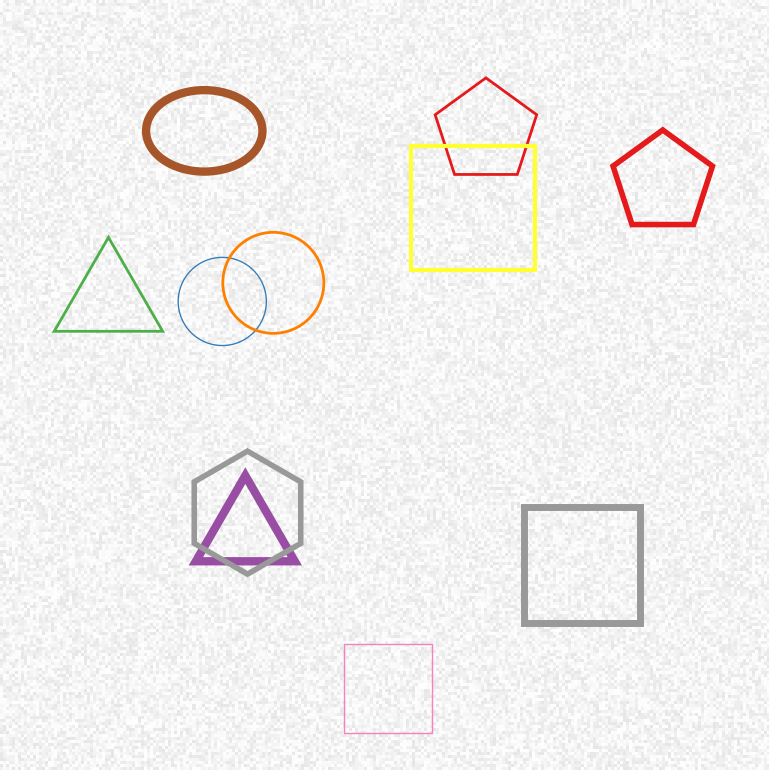[{"shape": "pentagon", "thickness": 1, "radius": 0.35, "center": [0.631, 0.83]}, {"shape": "pentagon", "thickness": 2, "radius": 0.34, "center": [0.861, 0.763]}, {"shape": "circle", "thickness": 0.5, "radius": 0.29, "center": [0.289, 0.608]}, {"shape": "triangle", "thickness": 1, "radius": 0.41, "center": [0.141, 0.61]}, {"shape": "triangle", "thickness": 3, "radius": 0.37, "center": [0.319, 0.308]}, {"shape": "circle", "thickness": 1, "radius": 0.33, "center": [0.355, 0.633]}, {"shape": "square", "thickness": 1.5, "radius": 0.4, "center": [0.614, 0.73]}, {"shape": "oval", "thickness": 3, "radius": 0.38, "center": [0.265, 0.83]}, {"shape": "square", "thickness": 0.5, "radius": 0.29, "center": [0.504, 0.106]}, {"shape": "square", "thickness": 2.5, "radius": 0.38, "center": [0.756, 0.266]}, {"shape": "hexagon", "thickness": 2, "radius": 0.4, "center": [0.321, 0.334]}]